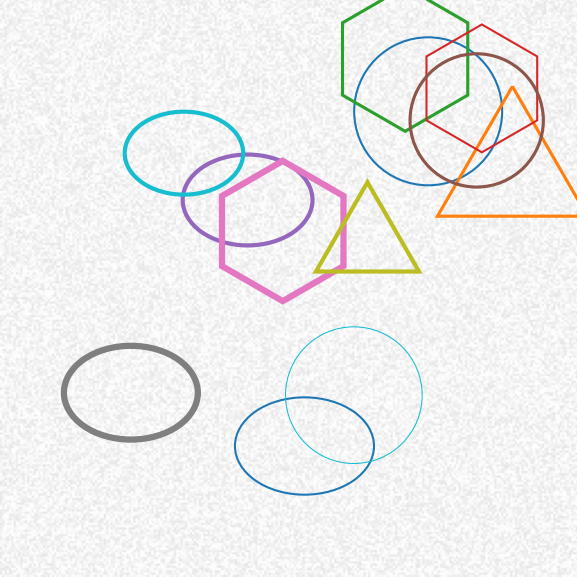[{"shape": "circle", "thickness": 1, "radius": 0.64, "center": [0.741, 0.806]}, {"shape": "oval", "thickness": 1, "radius": 0.6, "center": [0.527, 0.227]}, {"shape": "triangle", "thickness": 1.5, "radius": 0.75, "center": [0.887, 0.7]}, {"shape": "hexagon", "thickness": 1.5, "radius": 0.63, "center": [0.702, 0.897]}, {"shape": "hexagon", "thickness": 1, "radius": 0.55, "center": [0.834, 0.846]}, {"shape": "oval", "thickness": 2, "radius": 0.56, "center": [0.429, 0.653]}, {"shape": "circle", "thickness": 1.5, "radius": 0.58, "center": [0.825, 0.791]}, {"shape": "hexagon", "thickness": 3, "radius": 0.61, "center": [0.49, 0.599]}, {"shape": "oval", "thickness": 3, "radius": 0.58, "center": [0.227, 0.319]}, {"shape": "triangle", "thickness": 2, "radius": 0.52, "center": [0.636, 0.581]}, {"shape": "oval", "thickness": 2, "radius": 0.51, "center": [0.319, 0.734]}, {"shape": "circle", "thickness": 0.5, "radius": 0.59, "center": [0.613, 0.315]}]